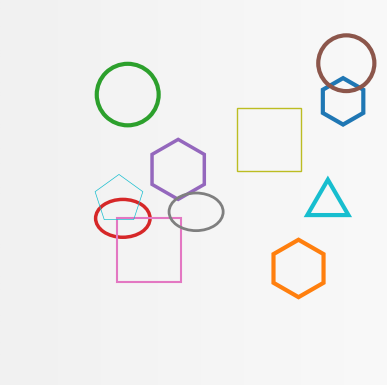[{"shape": "hexagon", "thickness": 3, "radius": 0.3, "center": [0.885, 0.737]}, {"shape": "hexagon", "thickness": 3, "radius": 0.37, "center": [0.77, 0.303]}, {"shape": "circle", "thickness": 3, "radius": 0.4, "center": [0.33, 0.754]}, {"shape": "oval", "thickness": 2.5, "radius": 0.35, "center": [0.317, 0.433]}, {"shape": "hexagon", "thickness": 2.5, "radius": 0.39, "center": [0.46, 0.56]}, {"shape": "circle", "thickness": 3, "radius": 0.36, "center": [0.894, 0.836]}, {"shape": "square", "thickness": 1.5, "radius": 0.41, "center": [0.384, 0.35]}, {"shape": "oval", "thickness": 2, "radius": 0.35, "center": [0.506, 0.45]}, {"shape": "square", "thickness": 1, "radius": 0.41, "center": [0.695, 0.636]}, {"shape": "triangle", "thickness": 3, "radius": 0.31, "center": [0.846, 0.472]}, {"shape": "pentagon", "thickness": 0.5, "radius": 0.32, "center": [0.307, 0.482]}]